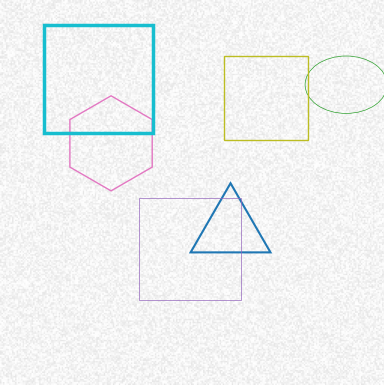[{"shape": "triangle", "thickness": 1.5, "radius": 0.6, "center": [0.599, 0.404]}, {"shape": "oval", "thickness": 0.5, "radius": 0.53, "center": [0.899, 0.78]}, {"shape": "square", "thickness": 0.5, "radius": 0.66, "center": [0.494, 0.353]}, {"shape": "hexagon", "thickness": 1, "radius": 0.62, "center": [0.288, 0.628]}, {"shape": "square", "thickness": 1, "radius": 0.54, "center": [0.691, 0.745]}, {"shape": "square", "thickness": 2.5, "radius": 0.7, "center": [0.256, 0.794]}]